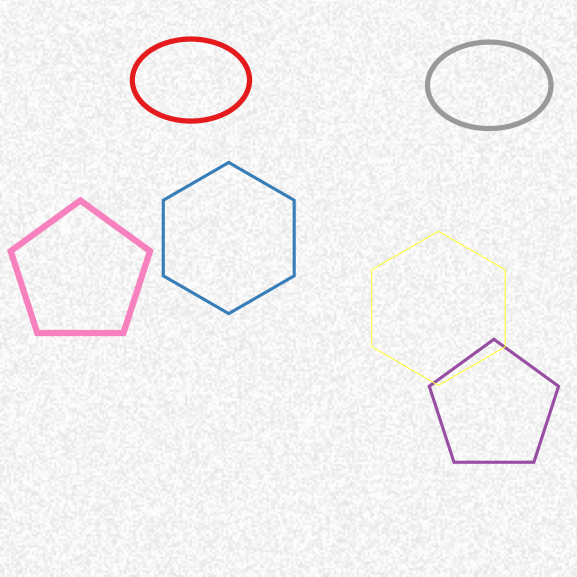[{"shape": "oval", "thickness": 2.5, "radius": 0.51, "center": [0.331, 0.86]}, {"shape": "hexagon", "thickness": 1.5, "radius": 0.65, "center": [0.396, 0.587]}, {"shape": "pentagon", "thickness": 1.5, "radius": 0.59, "center": [0.855, 0.294]}, {"shape": "hexagon", "thickness": 0.5, "radius": 0.67, "center": [0.759, 0.465]}, {"shape": "pentagon", "thickness": 3, "radius": 0.63, "center": [0.139, 0.525]}, {"shape": "oval", "thickness": 2.5, "radius": 0.53, "center": [0.847, 0.851]}]